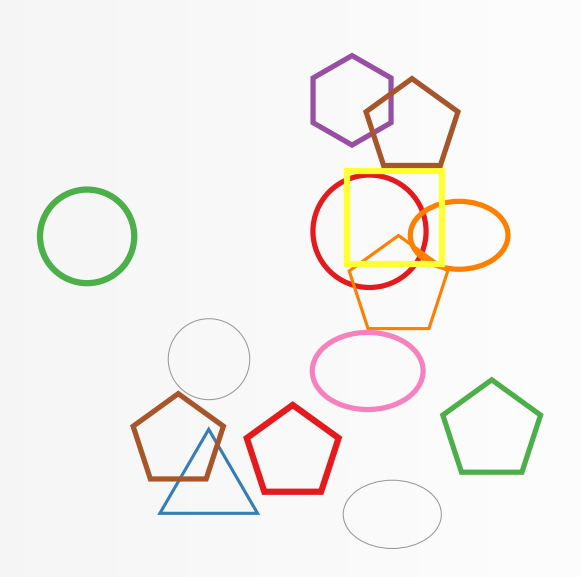[{"shape": "circle", "thickness": 2.5, "radius": 0.49, "center": [0.636, 0.599]}, {"shape": "pentagon", "thickness": 3, "radius": 0.42, "center": [0.504, 0.215]}, {"shape": "triangle", "thickness": 1.5, "radius": 0.48, "center": [0.359, 0.159]}, {"shape": "circle", "thickness": 3, "radius": 0.41, "center": [0.15, 0.59]}, {"shape": "pentagon", "thickness": 2.5, "radius": 0.44, "center": [0.846, 0.253]}, {"shape": "hexagon", "thickness": 2.5, "radius": 0.39, "center": [0.606, 0.825]}, {"shape": "pentagon", "thickness": 1.5, "radius": 0.45, "center": [0.686, 0.502]}, {"shape": "oval", "thickness": 2.5, "radius": 0.42, "center": [0.79, 0.592]}, {"shape": "square", "thickness": 3, "radius": 0.41, "center": [0.679, 0.622]}, {"shape": "pentagon", "thickness": 2.5, "radius": 0.41, "center": [0.307, 0.236]}, {"shape": "pentagon", "thickness": 2.5, "radius": 0.42, "center": [0.709, 0.78]}, {"shape": "oval", "thickness": 2.5, "radius": 0.48, "center": [0.633, 0.357]}, {"shape": "circle", "thickness": 0.5, "radius": 0.35, "center": [0.36, 0.377]}, {"shape": "oval", "thickness": 0.5, "radius": 0.42, "center": [0.675, 0.108]}]